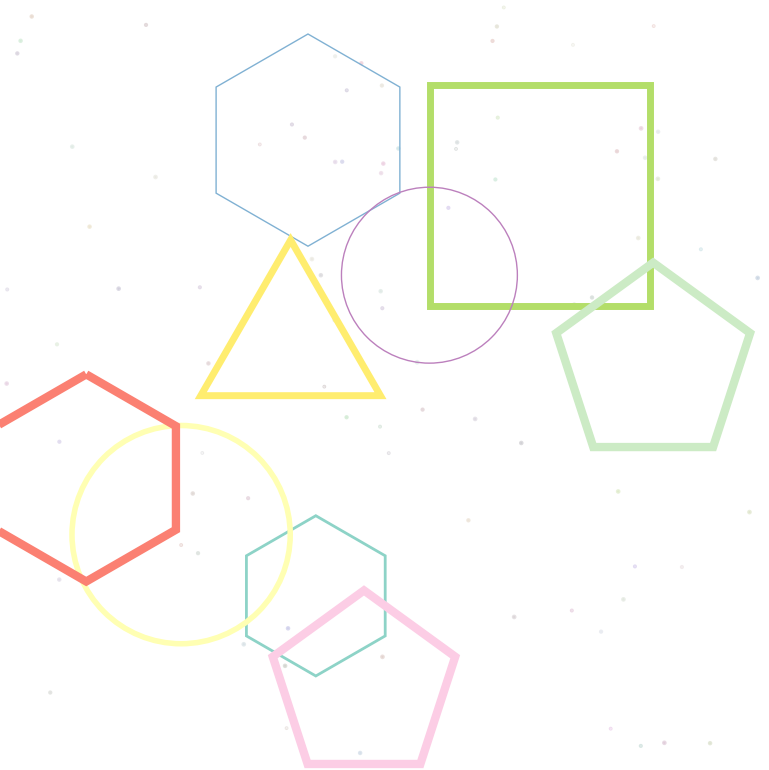[{"shape": "hexagon", "thickness": 1, "radius": 0.52, "center": [0.41, 0.226]}, {"shape": "circle", "thickness": 2, "radius": 0.71, "center": [0.235, 0.306]}, {"shape": "hexagon", "thickness": 3, "radius": 0.67, "center": [0.112, 0.379]}, {"shape": "hexagon", "thickness": 0.5, "radius": 0.69, "center": [0.4, 0.818]}, {"shape": "square", "thickness": 2.5, "radius": 0.72, "center": [0.701, 0.746]}, {"shape": "pentagon", "thickness": 3, "radius": 0.62, "center": [0.473, 0.109]}, {"shape": "circle", "thickness": 0.5, "radius": 0.57, "center": [0.558, 0.643]}, {"shape": "pentagon", "thickness": 3, "radius": 0.66, "center": [0.848, 0.527]}, {"shape": "triangle", "thickness": 2.5, "radius": 0.67, "center": [0.377, 0.554]}]